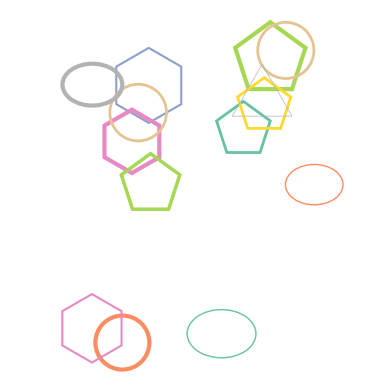[{"shape": "pentagon", "thickness": 2, "radius": 0.37, "center": [0.632, 0.663]}, {"shape": "oval", "thickness": 1, "radius": 0.45, "center": [0.575, 0.133]}, {"shape": "circle", "thickness": 3, "radius": 0.35, "center": [0.318, 0.11]}, {"shape": "oval", "thickness": 1, "radius": 0.37, "center": [0.816, 0.52]}, {"shape": "hexagon", "thickness": 1.5, "radius": 0.49, "center": [0.386, 0.778]}, {"shape": "hexagon", "thickness": 3, "radius": 0.41, "center": [0.343, 0.633]}, {"shape": "hexagon", "thickness": 1.5, "radius": 0.44, "center": [0.239, 0.147]}, {"shape": "pentagon", "thickness": 2.5, "radius": 0.4, "center": [0.391, 0.521]}, {"shape": "pentagon", "thickness": 3, "radius": 0.48, "center": [0.702, 0.846]}, {"shape": "pentagon", "thickness": 2, "radius": 0.36, "center": [0.686, 0.725]}, {"shape": "circle", "thickness": 2, "radius": 0.36, "center": [0.742, 0.869]}, {"shape": "circle", "thickness": 2, "radius": 0.37, "center": [0.359, 0.708]}, {"shape": "triangle", "thickness": 0.5, "radius": 0.45, "center": [0.681, 0.743]}, {"shape": "oval", "thickness": 3, "radius": 0.39, "center": [0.24, 0.78]}]